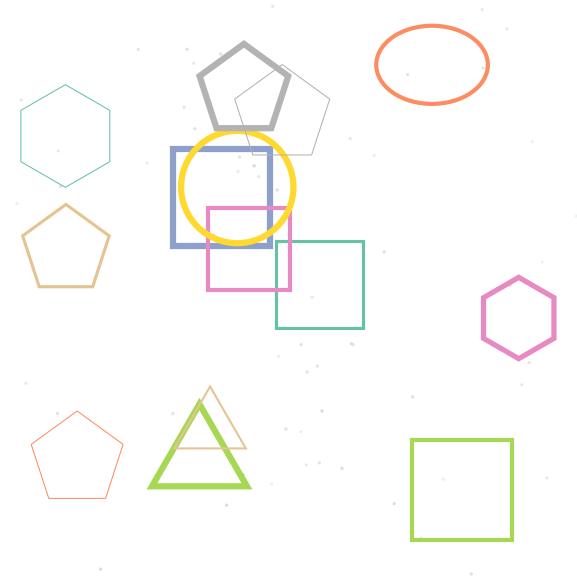[{"shape": "square", "thickness": 1.5, "radius": 0.38, "center": [0.553, 0.507]}, {"shape": "hexagon", "thickness": 0.5, "radius": 0.44, "center": [0.113, 0.764]}, {"shape": "oval", "thickness": 2, "radius": 0.48, "center": [0.748, 0.887]}, {"shape": "pentagon", "thickness": 0.5, "radius": 0.42, "center": [0.134, 0.204]}, {"shape": "square", "thickness": 3, "radius": 0.42, "center": [0.384, 0.657]}, {"shape": "square", "thickness": 2, "radius": 0.35, "center": [0.431, 0.568]}, {"shape": "hexagon", "thickness": 2.5, "radius": 0.35, "center": [0.898, 0.448]}, {"shape": "triangle", "thickness": 3, "radius": 0.47, "center": [0.345, 0.205]}, {"shape": "square", "thickness": 2, "radius": 0.43, "center": [0.8, 0.151]}, {"shape": "circle", "thickness": 3, "radius": 0.49, "center": [0.411, 0.675]}, {"shape": "pentagon", "thickness": 1.5, "radius": 0.39, "center": [0.114, 0.566]}, {"shape": "triangle", "thickness": 1, "radius": 0.36, "center": [0.364, 0.258]}, {"shape": "pentagon", "thickness": 3, "radius": 0.4, "center": [0.422, 0.842]}, {"shape": "pentagon", "thickness": 0.5, "radius": 0.43, "center": [0.489, 0.801]}]